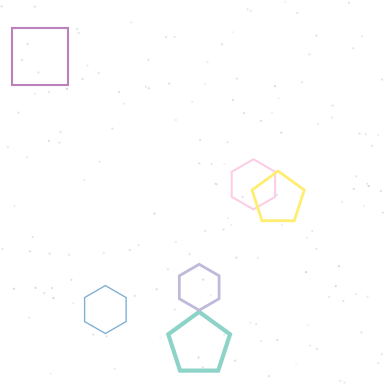[{"shape": "pentagon", "thickness": 3, "radius": 0.42, "center": [0.517, 0.106]}, {"shape": "hexagon", "thickness": 2, "radius": 0.3, "center": [0.517, 0.254]}, {"shape": "hexagon", "thickness": 1, "radius": 0.31, "center": [0.274, 0.196]}, {"shape": "hexagon", "thickness": 1.5, "radius": 0.33, "center": [0.658, 0.521]}, {"shape": "square", "thickness": 1.5, "radius": 0.37, "center": [0.103, 0.853]}, {"shape": "pentagon", "thickness": 2, "radius": 0.36, "center": [0.722, 0.484]}]